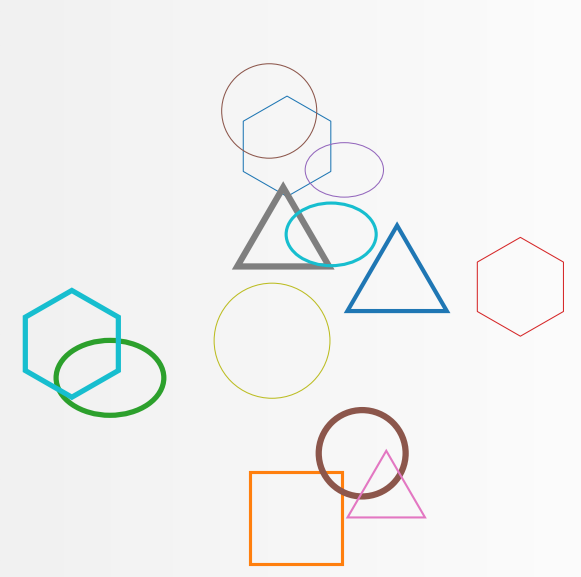[{"shape": "triangle", "thickness": 2, "radius": 0.49, "center": [0.683, 0.51]}, {"shape": "hexagon", "thickness": 0.5, "radius": 0.43, "center": [0.494, 0.746]}, {"shape": "square", "thickness": 1.5, "radius": 0.4, "center": [0.509, 0.102]}, {"shape": "oval", "thickness": 2.5, "radius": 0.46, "center": [0.189, 0.345]}, {"shape": "hexagon", "thickness": 0.5, "radius": 0.43, "center": [0.895, 0.503]}, {"shape": "oval", "thickness": 0.5, "radius": 0.34, "center": [0.592, 0.705]}, {"shape": "circle", "thickness": 3, "radius": 0.37, "center": [0.623, 0.214]}, {"shape": "circle", "thickness": 0.5, "radius": 0.41, "center": [0.463, 0.807]}, {"shape": "triangle", "thickness": 1, "radius": 0.38, "center": [0.665, 0.142]}, {"shape": "triangle", "thickness": 3, "radius": 0.46, "center": [0.487, 0.583]}, {"shape": "circle", "thickness": 0.5, "radius": 0.5, "center": [0.468, 0.409]}, {"shape": "hexagon", "thickness": 2.5, "radius": 0.46, "center": [0.124, 0.404]}, {"shape": "oval", "thickness": 1.5, "radius": 0.39, "center": [0.57, 0.593]}]